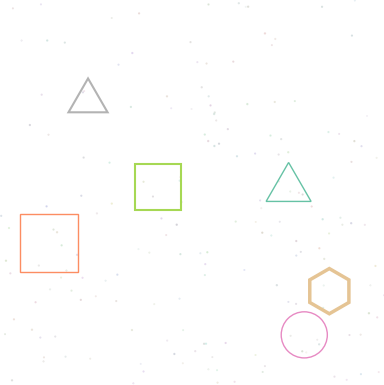[{"shape": "triangle", "thickness": 1, "radius": 0.34, "center": [0.75, 0.511]}, {"shape": "square", "thickness": 1, "radius": 0.38, "center": [0.128, 0.368]}, {"shape": "circle", "thickness": 1, "radius": 0.3, "center": [0.79, 0.13]}, {"shape": "square", "thickness": 1.5, "radius": 0.3, "center": [0.411, 0.514]}, {"shape": "hexagon", "thickness": 2.5, "radius": 0.29, "center": [0.855, 0.244]}, {"shape": "triangle", "thickness": 1.5, "radius": 0.29, "center": [0.229, 0.738]}]